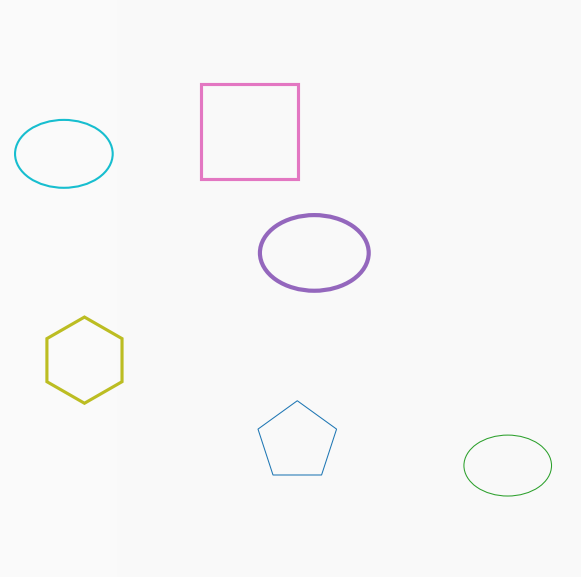[{"shape": "pentagon", "thickness": 0.5, "radius": 0.36, "center": [0.511, 0.234]}, {"shape": "oval", "thickness": 0.5, "radius": 0.38, "center": [0.874, 0.193]}, {"shape": "oval", "thickness": 2, "radius": 0.47, "center": [0.541, 0.561]}, {"shape": "square", "thickness": 1.5, "radius": 0.42, "center": [0.429, 0.771]}, {"shape": "hexagon", "thickness": 1.5, "radius": 0.37, "center": [0.145, 0.375]}, {"shape": "oval", "thickness": 1, "radius": 0.42, "center": [0.11, 0.733]}]